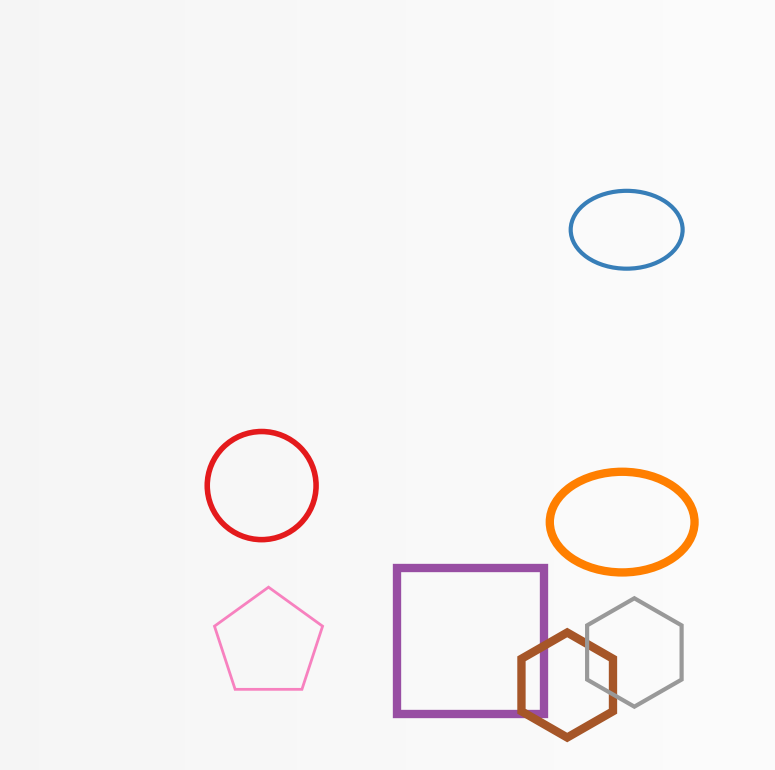[{"shape": "circle", "thickness": 2, "radius": 0.35, "center": [0.338, 0.369]}, {"shape": "oval", "thickness": 1.5, "radius": 0.36, "center": [0.809, 0.702]}, {"shape": "square", "thickness": 3, "radius": 0.47, "center": [0.608, 0.168]}, {"shape": "oval", "thickness": 3, "radius": 0.47, "center": [0.803, 0.322]}, {"shape": "hexagon", "thickness": 3, "radius": 0.34, "center": [0.732, 0.11]}, {"shape": "pentagon", "thickness": 1, "radius": 0.37, "center": [0.346, 0.164]}, {"shape": "hexagon", "thickness": 1.5, "radius": 0.35, "center": [0.819, 0.153]}]